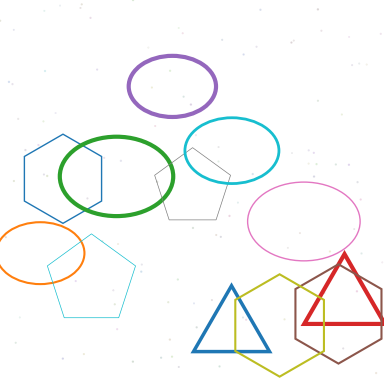[{"shape": "triangle", "thickness": 2.5, "radius": 0.57, "center": [0.601, 0.144]}, {"shape": "hexagon", "thickness": 1, "radius": 0.58, "center": [0.164, 0.536]}, {"shape": "oval", "thickness": 1.5, "radius": 0.57, "center": [0.104, 0.342]}, {"shape": "oval", "thickness": 3, "radius": 0.74, "center": [0.303, 0.542]}, {"shape": "triangle", "thickness": 3, "radius": 0.6, "center": [0.895, 0.219]}, {"shape": "oval", "thickness": 3, "radius": 0.57, "center": [0.448, 0.776]}, {"shape": "hexagon", "thickness": 1.5, "radius": 0.65, "center": [0.879, 0.185]}, {"shape": "oval", "thickness": 1, "radius": 0.73, "center": [0.789, 0.425]}, {"shape": "pentagon", "thickness": 0.5, "radius": 0.52, "center": [0.5, 0.513]}, {"shape": "hexagon", "thickness": 1.5, "radius": 0.66, "center": [0.726, 0.155]}, {"shape": "oval", "thickness": 2, "radius": 0.61, "center": [0.602, 0.609]}, {"shape": "pentagon", "thickness": 0.5, "radius": 0.6, "center": [0.238, 0.272]}]